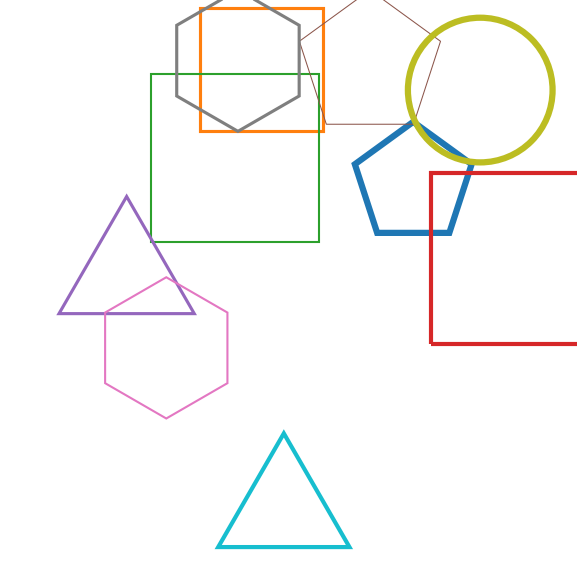[{"shape": "pentagon", "thickness": 3, "radius": 0.53, "center": [0.716, 0.682]}, {"shape": "square", "thickness": 1.5, "radius": 0.53, "center": [0.452, 0.879]}, {"shape": "square", "thickness": 1, "radius": 0.73, "center": [0.408, 0.725]}, {"shape": "square", "thickness": 2, "radius": 0.74, "center": [0.895, 0.551]}, {"shape": "triangle", "thickness": 1.5, "radius": 0.68, "center": [0.219, 0.524]}, {"shape": "pentagon", "thickness": 0.5, "radius": 0.64, "center": [0.641, 0.888]}, {"shape": "hexagon", "thickness": 1, "radius": 0.61, "center": [0.288, 0.397]}, {"shape": "hexagon", "thickness": 1.5, "radius": 0.61, "center": [0.412, 0.894]}, {"shape": "circle", "thickness": 3, "radius": 0.63, "center": [0.832, 0.843]}, {"shape": "triangle", "thickness": 2, "radius": 0.66, "center": [0.491, 0.117]}]